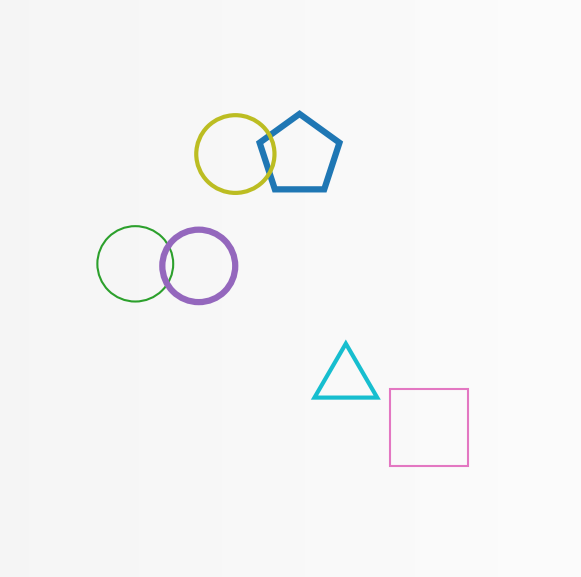[{"shape": "pentagon", "thickness": 3, "radius": 0.36, "center": [0.515, 0.73]}, {"shape": "circle", "thickness": 1, "radius": 0.33, "center": [0.233, 0.542]}, {"shape": "circle", "thickness": 3, "radius": 0.31, "center": [0.342, 0.539]}, {"shape": "square", "thickness": 1, "radius": 0.33, "center": [0.739, 0.259]}, {"shape": "circle", "thickness": 2, "radius": 0.34, "center": [0.405, 0.732]}, {"shape": "triangle", "thickness": 2, "radius": 0.31, "center": [0.595, 0.342]}]